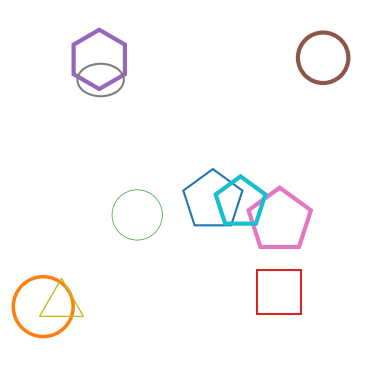[{"shape": "pentagon", "thickness": 1.5, "radius": 0.4, "center": [0.553, 0.48]}, {"shape": "circle", "thickness": 2.5, "radius": 0.39, "center": [0.112, 0.204]}, {"shape": "circle", "thickness": 0.5, "radius": 0.33, "center": [0.356, 0.442]}, {"shape": "square", "thickness": 1.5, "radius": 0.29, "center": [0.724, 0.242]}, {"shape": "hexagon", "thickness": 3, "radius": 0.38, "center": [0.258, 0.846]}, {"shape": "circle", "thickness": 3, "radius": 0.33, "center": [0.839, 0.85]}, {"shape": "pentagon", "thickness": 3, "radius": 0.43, "center": [0.727, 0.427]}, {"shape": "oval", "thickness": 1.5, "radius": 0.3, "center": [0.261, 0.792]}, {"shape": "triangle", "thickness": 1, "radius": 0.33, "center": [0.16, 0.211]}, {"shape": "pentagon", "thickness": 3, "radius": 0.34, "center": [0.625, 0.474]}]